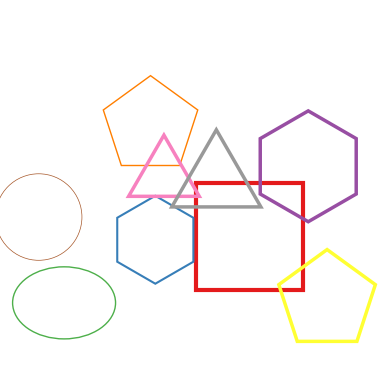[{"shape": "square", "thickness": 3, "radius": 0.7, "center": [0.649, 0.387]}, {"shape": "hexagon", "thickness": 1.5, "radius": 0.57, "center": [0.403, 0.377]}, {"shape": "oval", "thickness": 1, "radius": 0.67, "center": [0.166, 0.213]}, {"shape": "hexagon", "thickness": 2.5, "radius": 0.72, "center": [0.801, 0.568]}, {"shape": "pentagon", "thickness": 1, "radius": 0.64, "center": [0.391, 0.674]}, {"shape": "pentagon", "thickness": 2.5, "radius": 0.66, "center": [0.85, 0.22]}, {"shape": "circle", "thickness": 0.5, "radius": 0.56, "center": [0.1, 0.436]}, {"shape": "triangle", "thickness": 2.5, "radius": 0.53, "center": [0.426, 0.543]}, {"shape": "triangle", "thickness": 2.5, "radius": 0.67, "center": [0.562, 0.529]}]